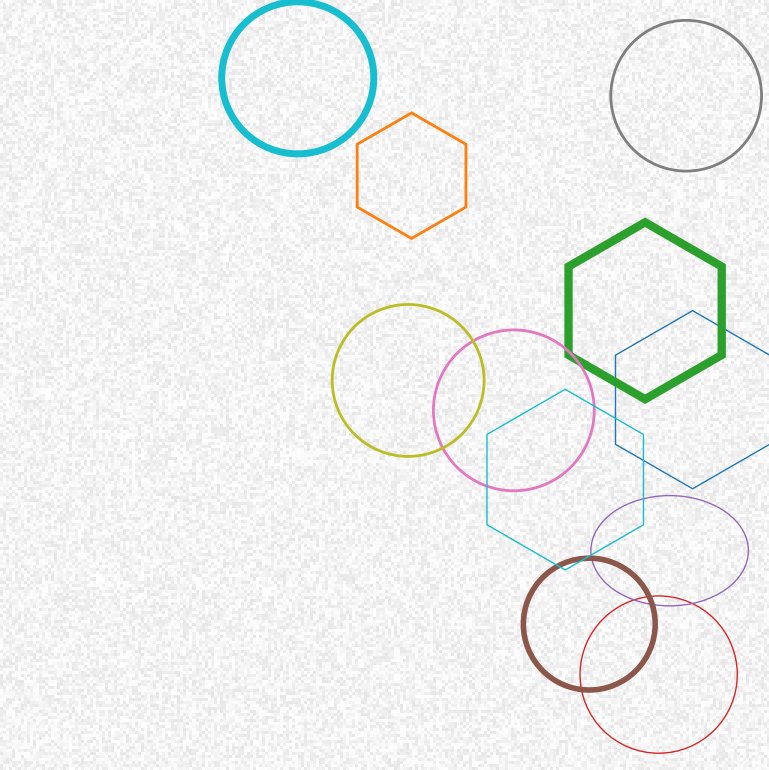[{"shape": "hexagon", "thickness": 0.5, "radius": 0.58, "center": [0.899, 0.481]}, {"shape": "hexagon", "thickness": 1, "radius": 0.41, "center": [0.534, 0.772]}, {"shape": "hexagon", "thickness": 3, "radius": 0.57, "center": [0.838, 0.596]}, {"shape": "circle", "thickness": 0.5, "radius": 0.51, "center": [0.855, 0.124]}, {"shape": "oval", "thickness": 0.5, "radius": 0.51, "center": [0.87, 0.285]}, {"shape": "circle", "thickness": 2, "radius": 0.43, "center": [0.765, 0.189]}, {"shape": "circle", "thickness": 1, "radius": 0.52, "center": [0.667, 0.467]}, {"shape": "circle", "thickness": 1, "radius": 0.49, "center": [0.891, 0.876]}, {"shape": "circle", "thickness": 1, "radius": 0.49, "center": [0.53, 0.506]}, {"shape": "circle", "thickness": 2.5, "radius": 0.49, "center": [0.387, 0.899]}, {"shape": "hexagon", "thickness": 0.5, "radius": 0.59, "center": [0.734, 0.377]}]